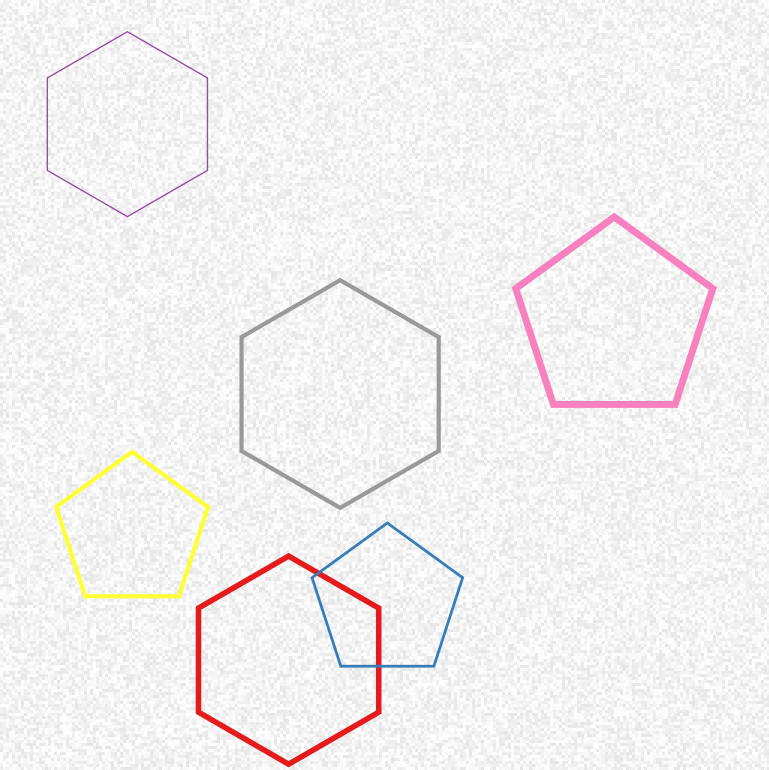[{"shape": "hexagon", "thickness": 2, "radius": 0.68, "center": [0.375, 0.143]}, {"shape": "pentagon", "thickness": 1, "radius": 0.51, "center": [0.503, 0.218]}, {"shape": "hexagon", "thickness": 0.5, "radius": 0.6, "center": [0.165, 0.839]}, {"shape": "pentagon", "thickness": 1.5, "radius": 0.52, "center": [0.172, 0.31]}, {"shape": "pentagon", "thickness": 2.5, "radius": 0.67, "center": [0.798, 0.584]}, {"shape": "hexagon", "thickness": 1.5, "radius": 0.74, "center": [0.442, 0.488]}]